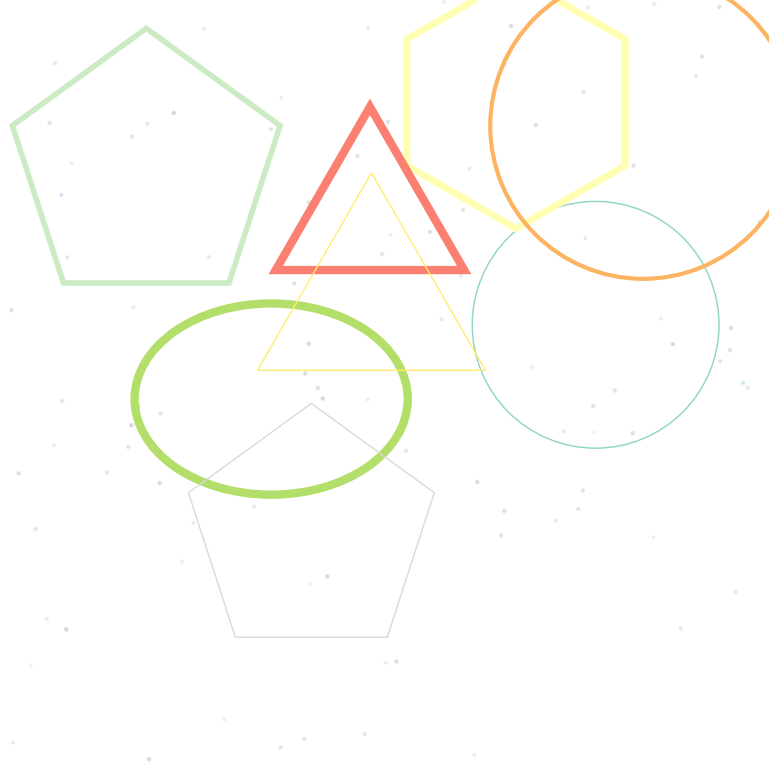[{"shape": "circle", "thickness": 0.5, "radius": 0.8, "center": [0.774, 0.578]}, {"shape": "hexagon", "thickness": 2.5, "radius": 0.82, "center": [0.67, 0.867]}, {"shape": "triangle", "thickness": 3, "radius": 0.71, "center": [0.48, 0.72]}, {"shape": "circle", "thickness": 1.5, "radius": 0.99, "center": [0.835, 0.836]}, {"shape": "oval", "thickness": 3, "radius": 0.89, "center": [0.352, 0.482]}, {"shape": "pentagon", "thickness": 0.5, "radius": 0.84, "center": [0.404, 0.308]}, {"shape": "pentagon", "thickness": 2, "radius": 0.91, "center": [0.19, 0.78]}, {"shape": "triangle", "thickness": 0.5, "radius": 0.85, "center": [0.482, 0.605]}]